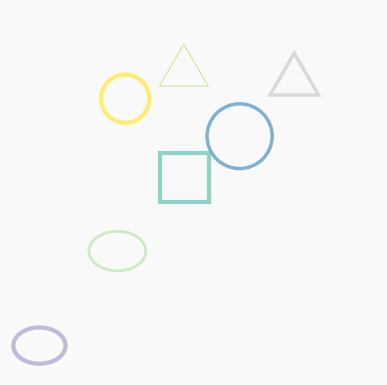[{"shape": "square", "thickness": 3, "radius": 0.32, "center": [0.476, 0.538]}, {"shape": "oval", "thickness": 3, "radius": 0.34, "center": [0.102, 0.102]}, {"shape": "circle", "thickness": 2.5, "radius": 0.42, "center": [0.618, 0.646]}, {"shape": "triangle", "thickness": 0.5, "radius": 0.36, "center": [0.474, 0.813]}, {"shape": "triangle", "thickness": 2.5, "radius": 0.36, "center": [0.759, 0.79]}, {"shape": "oval", "thickness": 2, "radius": 0.37, "center": [0.303, 0.348]}, {"shape": "circle", "thickness": 3, "radius": 0.31, "center": [0.323, 0.744]}]